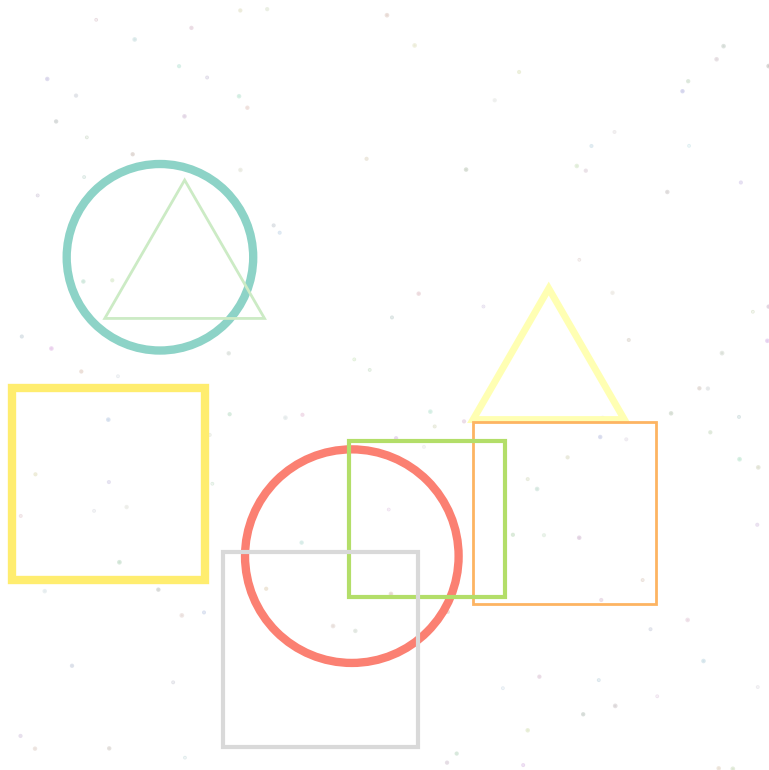[{"shape": "circle", "thickness": 3, "radius": 0.61, "center": [0.208, 0.666]}, {"shape": "triangle", "thickness": 2.5, "radius": 0.57, "center": [0.713, 0.512]}, {"shape": "circle", "thickness": 3, "radius": 0.69, "center": [0.457, 0.278]}, {"shape": "square", "thickness": 1, "radius": 0.59, "center": [0.733, 0.334]}, {"shape": "square", "thickness": 1.5, "radius": 0.51, "center": [0.555, 0.327]}, {"shape": "square", "thickness": 1.5, "radius": 0.63, "center": [0.416, 0.156]}, {"shape": "triangle", "thickness": 1, "radius": 0.6, "center": [0.24, 0.646]}, {"shape": "square", "thickness": 3, "radius": 0.63, "center": [0.141, 0.371]}]